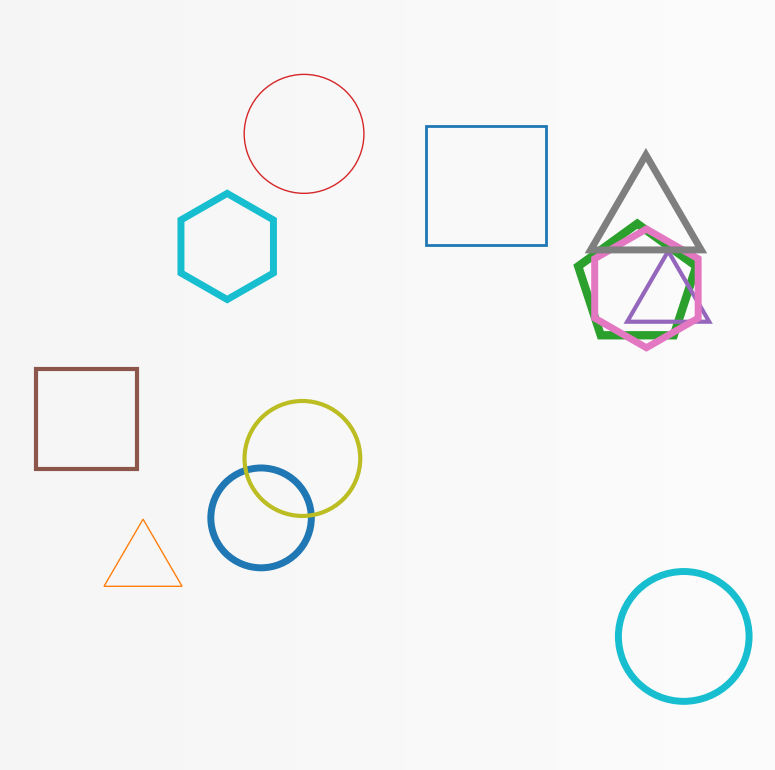[{"shape": "circle", "thickness": 2.5, "radius": 0.32, "center": [0.337, 0.327]}, {"shape": "square", "thickness": 1, "radius": 0.39, "center": [0.627, 0.759]}, {"shape": "triangle", "thickness": 0.5, "radius": 0.29, "center": [0.185, 0.268]}, {"shape": "pentagon", "thickness": 3, "radius": 0.4, "center": [0.822, 0.629]}, {"shape": "circle", "thickness": 0.5, "radius": 0.39, "center": [0.392, 0.826]}, {"shape": "triangle", "thickness": 1.5, "radius": 0.31, "center": [0.862, 0.613]}, {"shape": "square", "thickness": 1.5, "radius": 0.32, "center": [0.112, 0.456]}, {"shape": "hexagon", "thickness": 2.5, "radius": 0.39, "center": [0.834, 0.625]}, {"shape": "triangle", "thickness": 2.5, "radius": 0.41, "center": [0.833, 0.717]}, {"shape": "circle", "thickness": 1.5, "radius": 0.37, "center": [0.39, 0.405]}, {"shape": "hexagon", "thickness": 2.5, "radius": 0.34, "center": [0.293, 0.68]}, {"shape": "circle", "thickness": 2.5, "radius": 0.42, "center": [0.882, 0.173]}]